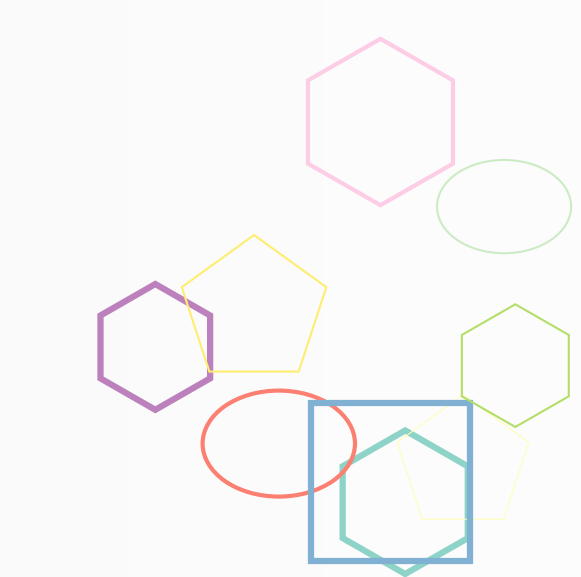[{"shape": "hexagon", "thickness": 3, "radius": 0.62, "center": [0.697, 0.13]}, {"shape": "pentagon", "thickness": 0.5, "radius": 0.6, "center": [0.797, 0.196]}, {"shape": "oval", "thickness": 2, "radius": 0.66, "center": [0.48, 0.231]}, {"shape": "square", "thickness": 3, "radius": 0.68, "center": [0.671, 0.164]}, {"shape": "hexagon", "thickness": 1, "radius": 0.53, "center": [0.887, 0.366]}, {"shape": "hexagon", "thickness": 2, "radius": 0.72, "center": [0.655, 0.788]}, {"shape": "hexagon", "thickness": 3, "radius": 0.54, "center": [0.267, 0.398]}, {"shape": "oval", "thickness": 1, "radius": 0.58, "center": [0.867, 0.641]}, {"shape": "pentagon", "thickness": 1, "radius": 0.65, "center": [0.437, 0.461]}]